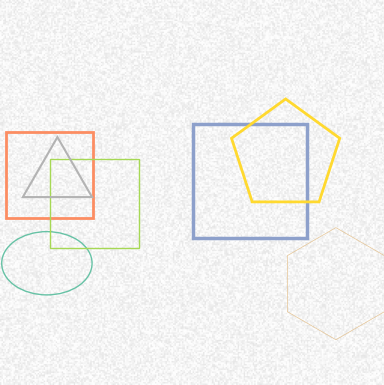[{"shape": "oval", "thickness": 1, "radius": 0.59, "center": [0.122, 0.316]}, {"shape": "square", "thickness": 2, "radius": 0.56, "center": [0.128, 0.545]}, {"shape": "square", "thickness": 2.5, "radius": 0.74, "center": [0.65, 0.53]}, {"shape": "square", "thickness": 1, "radius": 0.58, "center": [0.245, 0.472]}, {"shape": "pentagon", "thickness": 2, "radius": 0.74, "center": [0.742, 0.595]}, {"shape": "hexagon", "thickness": 0.5, "radius": 0.73, "center": [0.872, 0.263]}, {"shape": "triangle", "thickness": 1.5, "radius": 0.52, "center": [0.149, 0.54]}]